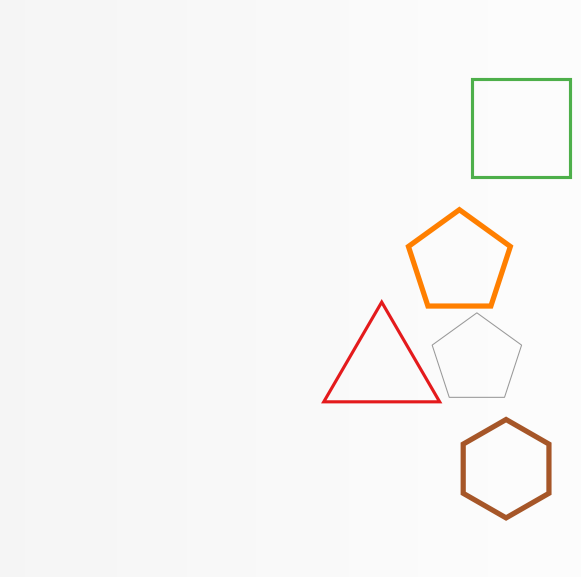[{"shape": "triangle", "thickness": 1.5, "radius": 0.58, "center": [0.657, 0.361]}, {"shape": "square", "thickness": 1.5, "radius": 0.42, "center": [0.896, 0.778]}, {"shape": "pentagon", "thickness": 2.5, "radius": 0.46, "center": [0.79, 0.544]}, {"shape": "hexagon", "thickness": 2.5, "radius": 0.43, "center": [0.871, 0.188]}, {"shape": "pentagon", "thickness": 0.5, "radius": 0.4, "center": [0.82, 0.377]}]